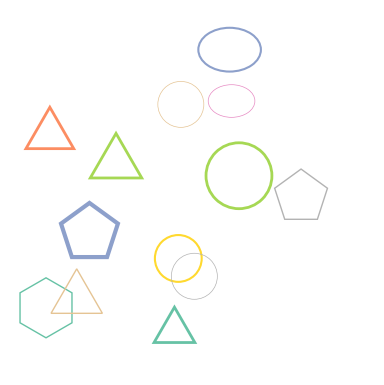[{"shape": "triangle", "thickness": 2, "radius": 0.31, "center": [0.453, 0.141]}, {"shape": "hexagon", "thickness": 1, "radius": 0.39, "center": [0.119, 0.2]}, {"shape": "triangle", "thickness": 2, "radius": 0.36, "center": [0.129, 0.65]}, {"shape": "oval", "thickness": 1.5, "radius": 0.41, "center": [0.596, 0.871]}, {"shape": "pentagon", "thickness": 3, "radius": 0.39, "center": [0.232, 0.395]}, {"shape": "oval", "thickness": 0.5, "radius": 0.3, "center": [0.601, 0.738]}, {"shape": "circle", "thickness": 2, "radius": 0.43, "center": [0.621, 0.544]}, {"shape": "triangle", "thickness": 2, "radius": 0.39, "center": [0.301, 0.576]}, {"shape": "circle", "thickness": 1.5, "radius": 0.3, "center": [0.463, 0.329]}, {"shape": "circle", "thickness": 0.5, "radius": 0.3, "center": [0.47, 0.729]}, {"shape": "triangle", "thickness": 1, "radius": 0.38, "center": [0.199, 0.225]}, {"shape": "pentagon", "thickness": 1, "radius": 0.36, "center": [0.782, 0.489]}, {"shape": "circle", "thickness": 0.5, "radius": 0.3, "center": [0.505, 0.282]}]